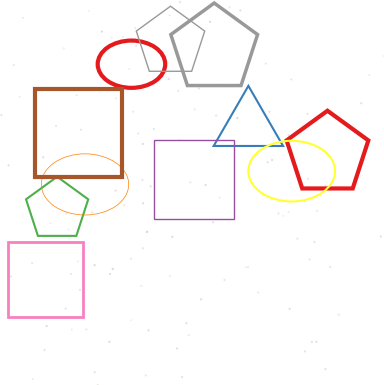[{"shape": "oval", "thickness": 3, "radius": 0.44, "center": [0.341, 0.833]}, {"shape": "pentagon", "thickness": 3, "radius": 0.56, "center": [0.851, 0.601]}, {"shape": "triangle", "thickness": 1.5, "radius": 0.52, "center": [0.645, 0.673]}, {"shape": "pentagon", "thickness": 1.5, "radius": 0.42, "center": [0.148, 0.456]}, {"shape": "square", "thickness": 1, "radius": 0.52, "center": [0.504, 0.534]}, {"shape": "oval", "thickness": 0.5, "radius": 0.57, "center": [0.221, 0.521]}, {"shape": "oval", "thickness": 1.5, "radius": 0.56, "center": [0.758, 0.556]}, {"shape": "square", "thickness": 3, "radius": 0.57, "center": [0.203, 0.655]}, {"shape": "square", "thickness": 2, "radius": 0.49, "center": [0.117, 0.274]}, {"shape": "pentagon", "thickness": 2.5, "radius": 0.59, "center": [0.556, 0.874]}, {"shape": "pentagon", "thickness": 1, "radius": 0.47, "center": [0.443, 0.89]}]